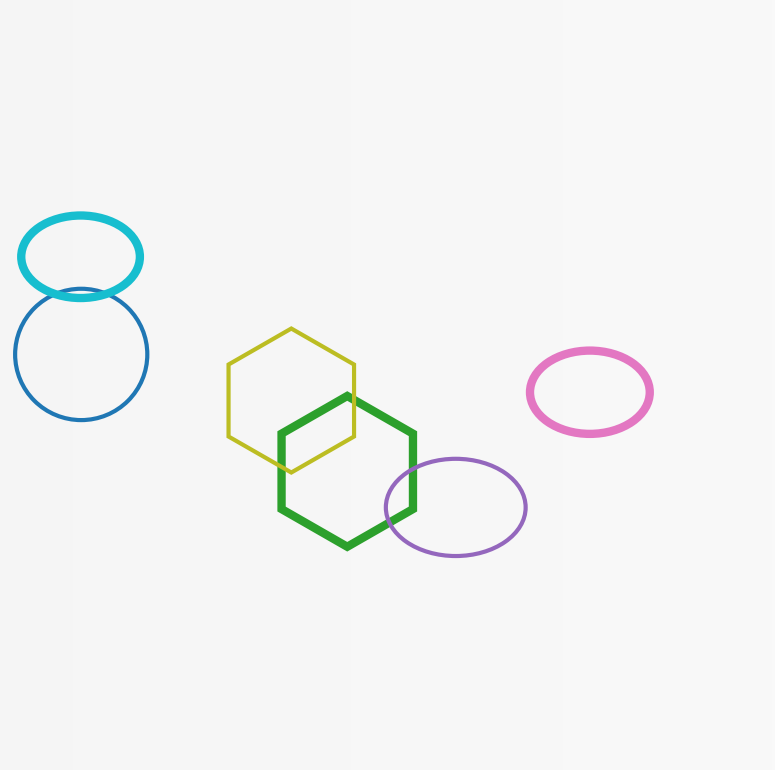[{"shape": "circle", "thickness": 1.5, "radius": 0.43, "center": [0.105, 0.54]}, {"shape": "hexagon", "thickness": 3, "radius": 0.49, "center": [0.448, 0.388]}, {"shape": "oval", "thickness": 1.5, "radius": 0.45, "center": [0.588, 0.341]}, {"shape": "oval", "thickness": 3, "radius": 0.39, "center": [0.761, 0.491]}, {"shape": "hexagon", "thickness": 1.5, "radius": 0.47, "center": [0.376, 0.48]}, {"shape": "oval", "thickness": 3, "radius": 0.38, "center": [0.104, 0.667]}]